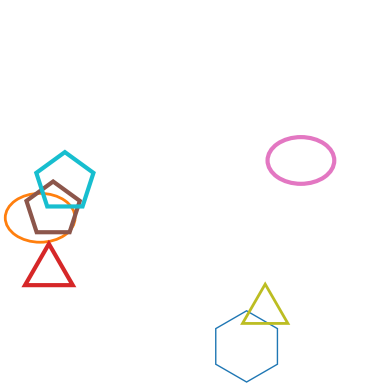[{"shape": "hexagon", "thickness": 1, "radius": 0.46, "center": [0.641, 0.1]}, {"shape": "oval", "thickness": 2, "radius": 0.45, "center": [0.104, 0.434]}, {"shape": "triangle", "thickness": 3, "radius": 0.36, "center": [0.127, 0.295]}, {"shape": "pentagon", "thickness": 3, "radius": 0.36, "center": [0.138, 0.456]}, {"shape": "oval", "thickness": 3, "radius": 0.43, "center": [0.782, 0.583]}, {"shape": "triangle", "thickness": 2, "radius": 0.34, "center": [0.689, 0.194]}, {"shape": "pentagon", "thickness": 3, "radius": 0.39, "center": [0.169, 0.527]}]